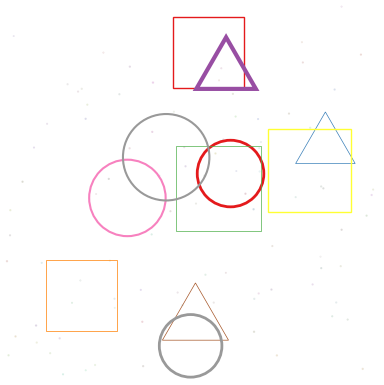[{"shape": "circle", "thickness": 2, "radius": 0.43, "center": [0.599, 0.549]}, {"shape": "square", "thickness": 1, "radius": 0.46, "center": [0.541, 0.863]}, {"shape": "triangle", "thickness": 0.5, "radius": 0.45, "center": [0.845, 0.62]}, {"shape": "square", "thickness": 0.5, "radius": 0.55, "center": [0.568, 0.512]}, {"shape": "triangle", "thickness": 3, "radius": 0.45, "center": [0.587, 0.814]}, {"shape": "square", "thickness": 0.5, "radius": 0.46, "center": [0.212, 0.232]}, {"shape": "square", "thickness": 1, "radius": 0.54, "center": [0.805, 0.557]}, {"shape": "triangle", "thickness": 0.5, "radius": 0.5, "center": [0.508, 0.166]}, {"shape": "circle", "thickness": 1.5, "radius": 0.5, "center": [0.331, 0.486]}, {"shape": "circle", "thickness": 1.5, "radius": 0.56, "center": [0.432, 0.592]}, {"shape": "circle", "thickness": 2, "radius": 0.41, "center": [0.495, 0.102]}]